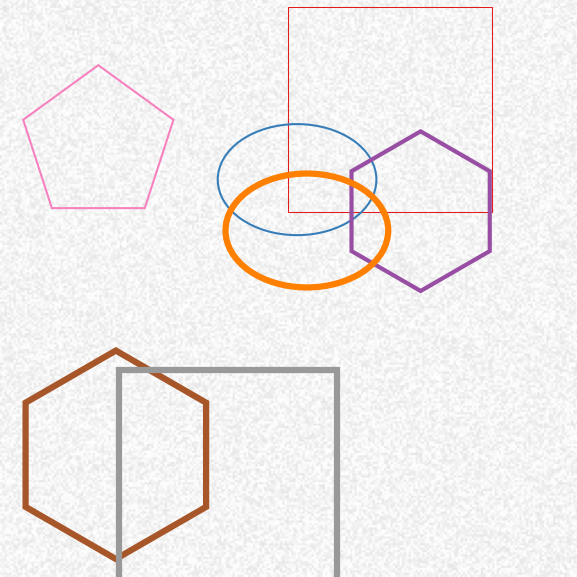[{"shape": "square", "thickness": 0.5, "radius": 0.88, "center": [0.675, 0.81]}, {"shape": "oval", "thickness": 1, "radius": 0.69, "center": [0.514, 0.688]}, {"shape": "hexagon", "thickness": 2, "radius": 0.69, "center": [0.728, 0.633]}, {"shape": "oval", "thickness": 3, "radius": 0.7, "center": [0.531, 0.6]}, {"shape": "hexagon", "thickness": 3, "radius": 0.9, "center": [0.201, 0.212]}, {"shape": "pentagon", "thickness": 1, "radius": 0.68, "center": [0.17, 0.749]}, {"shape": "square", "thickness": 3, "radius": 0.94, "center": [0.395, 0.17]}]